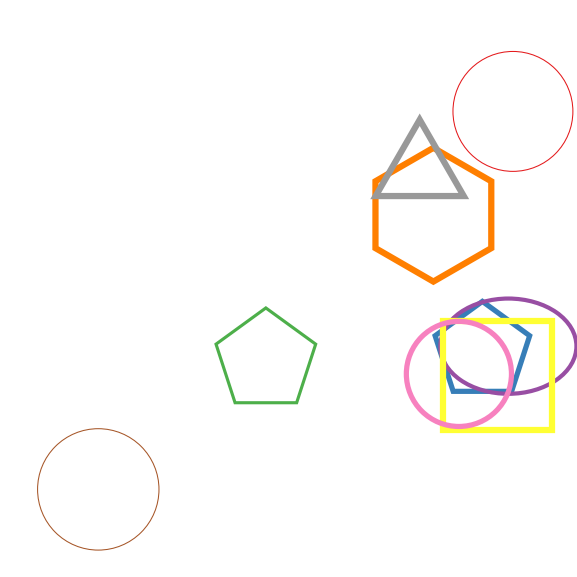[{"shape": "circle", "thickness": 0.5, "radius": 0.52, "center": [0.888, 0.806]}, {"shape": "pentagon", "thickness": 2.5, "radius": 0.43, "center": [0.835, 0.391]}, {"shape": "pentagon", "thickness": 1.5, "radius": 0.45, "center": [0.46, 0.375]}, {"shape": "oval", "thickness": 2, "radius": 0.59, "center": [0.88, 0.4]}, {"shape": "hexagon", "thickness": 3, "radius": 0.58, "center": [0.75, 0.627]}, {"shape": "square", "thickness": 3, "radius": 0.47, "center": [0.862, 0.349]}, {"shape": "circle", "thickness": 0.5, "radius": 0.53, "center": [0.17, 0.152]}, {"shape": "circle", "thickness": 2.5, "radius": 0.46, "center": [0.795, 0.352]}, {"shape": "triangle", "thickness": 3, "radius": 0.44, "center": [0.727, 0.704]}]